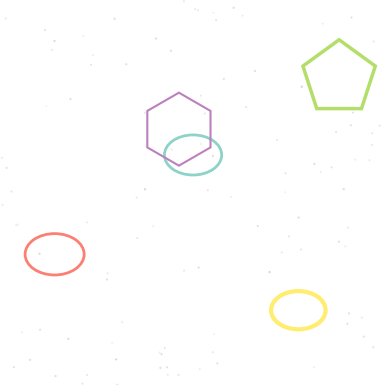[{"shape": "oval", "thickness": 2, "radius": 0.37, "center": [0.501, 0.598]}, {"shape": "oval", "thickness": 2, "radius": 0.38, "center": [0.142, 0.339]}, {"shape": "pentagon", "thickness": 2.5, "radius": 0.49, "center": [0.881, 0.798]}, {"shape": "hexagon", "thickness": 1.5, "radius": 0.47, "center": [0.465, 0.665]}, {"shape": "oval", "thickness": 3, "radius": 0.35, "center": [0.775, 0.194]}]